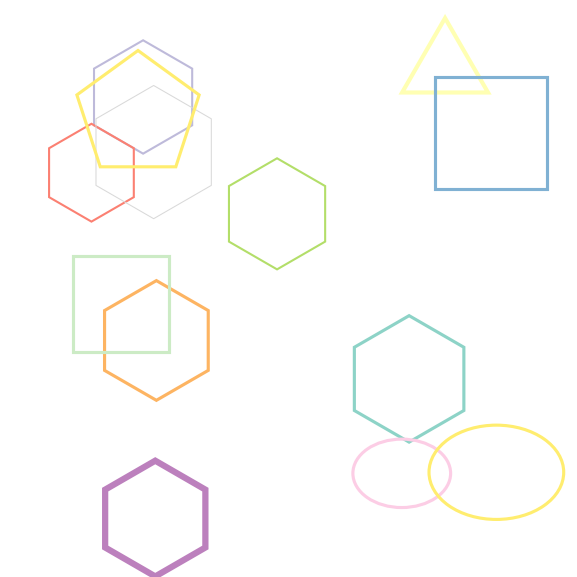[{"shape": "hexagon", "thickness": 1.5, "radius": 0.55, "center": [0.708, 0.343]}, {"shape": "triangle", "thickness": 2, "radius": 0.43, "center": [0.771, 0.882]}, {"shape": "hexagon", "thickness": 1, "radius": 0.49, "center": [0.248, 0.831]}, {"shape": "hexagon", "thickness": 1, "radius": 0.42, "center": [0.158, 0.7]}, {"shape": "square", "thickness": 1.5, "radius": 0.49, "center": [0.85, 0.769]}, {"shape": "hexagon", "thickness": 1.5, "radius": 0.52, "center": [0.271, 0.41]}, {"shape": "hexagon", "thickness": 1, "radius": 0.48, "center": [0.48, 0.629]}, {"shape": "oval", "thickness": 1.5, "radius": 0.42, "center": [0.696, 0.179]}, {"shape": "hexagon", "thickness": 0.5, "radius": 0.58, "center": [0.266, 0.736]}, {"shape": "hexagon", "thickness": 3, "radius": 0.5, "center": [0.269, 0.101]}, {"shape": "square", "thickness": 1.5, "radius": 0.42, "center": [0.209, 0.472]}, {"shape": "oval", "thickness": 1.5, "radius": 0.58, "center": [0.86, 0.181]}, {"shape": "pentagon", "thickness": 1.5, "radius": 0.56, "center": [0.239, 0.8]}]